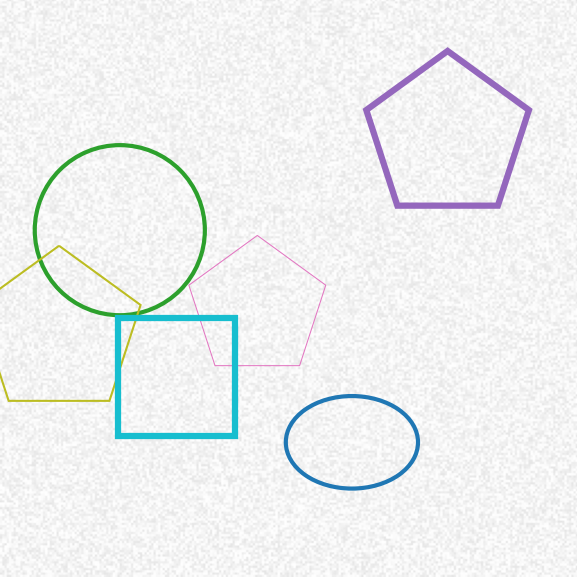[{"shape": "oval", "thickness": 2, "radius": 0.57, "center": [0.609, 0.233]}, {"shape": "circle", "thickness": 2, "radius": 0.74, "center": [0.207, 0.601]}, {"shape": "pentagon", "thickness": 3, "radius": 0.74, "center": [0.775, 0.763]}, {"shape": "pentagon", "thickness": 0.5, "radius": 0.62, "center": [0.446, 0.467]}, {"shape": "pentagon", "thickness": 1, "radius": 0.74, "center": [0.102, 0.425]}, {"shape": "square", "thickness": 3, "radius": 0.51, "center": [0.306, 0.346]}]